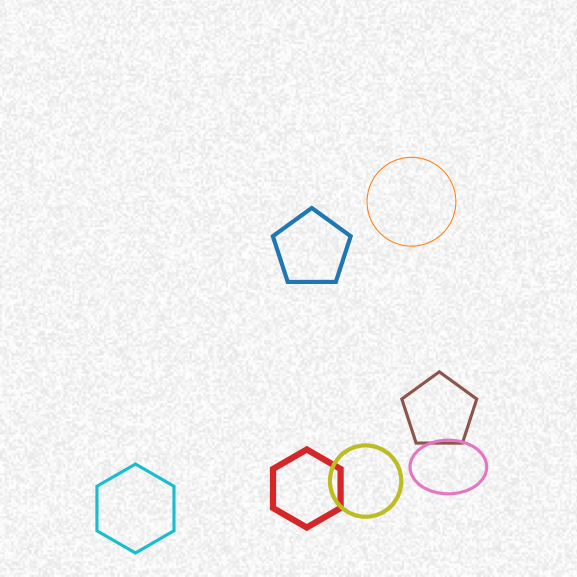[{"shape": "pentagon", "thickness": 2, "radius": 0.35, "center": [0.54, 0.568]}, {"shape": "circle", "thickness": 0.5, "radius": 0.38, "center": [0.712, 0.65]}, {"shape": "hexagon", "thickness": 3, "radius": 0.34, "center": [0.531, 0.153]}, {"shape": "pentagon", "thickness": 1.5, "radius": 0.34, "center": [0.761, 0.287]}, {"shape": "oval", "thickness": 1.5, "radius": 0.33, "center": [0.776, 0.191]}, {"shape": "circle", "thickness": 2, "radius": 0.31, "center": [0.633, 0.166]}, {"shape": "hexagon", "thickness": 1.5, "radius": 0.39, "center": [0.235, 0.119]}]